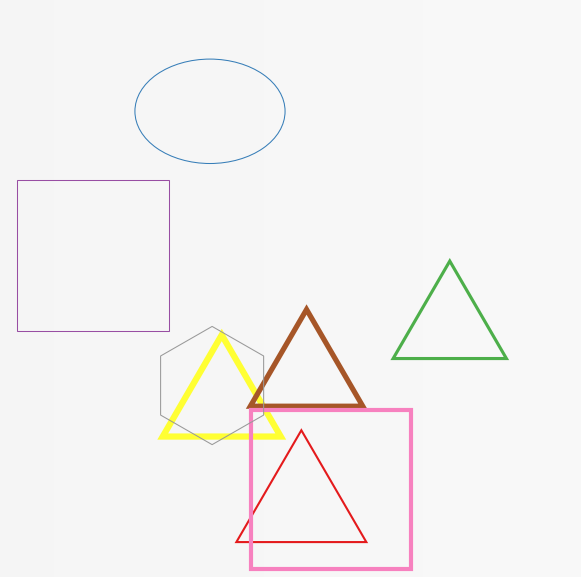[{"shape": "triangle", "thickness": 1, "radius": 0.65, "center": [0.518, 0.125]}, {"shape": "oval", "thickness": 0.5, "radius": 0.65, "center": [0.361, 0.806]}, {"shape": "triangle", "thickness": 1.5, "radius": 0.56, "center": [0.774, 0.435]}, {"shape": "square", "thickness": 0.5, "radius": 0.66, "center": [0.16, 0.557]}, {"shape": "triangle", "thickness": 3, "radius": 0.59, "center": [0.381, 0.302]}, {"shape": "triangle", "thickness": 2.5, "radius": 0.56, "center": [0.527, 0.352]}, {"shape": "square", "thickness": 2, "radius": 0.69, "center": [0.569, 0.151]}, {"shape": "hexagon", "thickness": 0.5, "radius": 0.51, "center": [0.365, 0.332]}]